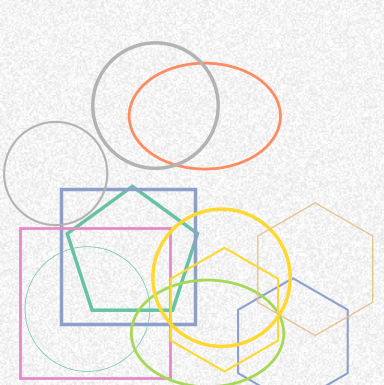[{"shape": "circle", "thickness": 0.5, "radius": 0.81, "center": [0.227, 0.197]}, {"shape": "pentagon", "thickness": 2.5, "radius": 0.89, "center": [0.344, 0.338]}, {"shape": "oval", "thickness": 2, "radius": 0.98, "center": [0.532, 0.698]}, {"shape": "square", "thickness": 2.5, "radius": 0.87, "center": [0.333, 0.334]}, {"shape": "hexagon", "thickness": 1.5, "radius": 0.82, "center": [0.761, 0.113]}, {"shape": "square", "thickness": 2, "radius": 0.98, "center": [0.247, 0.213]}, {"shape": "oval", "thickness": 2, "radius": 0.99, "center": [0.539, 0.134]}, {"shape": "circle", "thickness": 2.5, "radius": 0.89, "center": [0.575, 0.279]}, {"shape": "hexagon", "thickness": 1.5, "radius": 0.8, "center": [0.583, 0.196]}, {"shape": "hexagon", "thickness": 1, "radius": 0.86, "center": [0.819, 0.301]}, {"shape": "circle", "thickness": 2.5, "radius": 0.81, "center": [0.404, 0.726]}, {"shape": "circle", "thickness": 1.5, "radius": 0.67, "center": [0.145, 0.549]}]